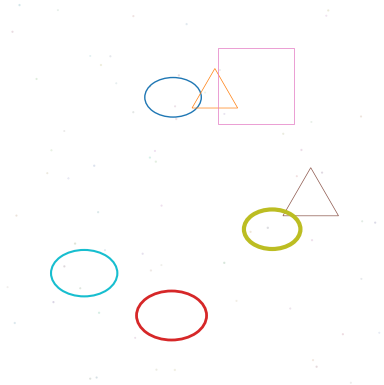[{"shape": "oval", "thickness": 1, "radius": 0.37, "center": [0.449, 0.747]}, {"shape": "triangle", "thickness": 0.5, "radius": 0.34, "center": [0.558, 0.754]}, {"shape": "oval", "thickness": 2, "radius": 0.45, "center": [0.446, 0.181]}, {"shape": "triangle", "thickness": 0.5, "radius": 0.42, "center": [0.807, 0.481]}, {"shape": "square", "thickness": 0.5, "radius": 0.49, "center": [0.665, 0.777]}, {"shape": "oval", "thickness": 3, "radius": 0.37, "center": [0.707, 0.405]}, {"shape": "oval", "thickness": 1.5, "radius": 0.43, "center": [0.219, 0.29]}]